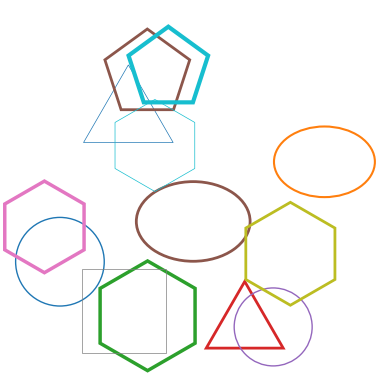[{"shape": "triangle", "thickness": 0.5, "radius": 0.67, "center": [0.333, 0.697]}, {"shape": "circle", "thickness": 1, "radius": 0.58, "center": [0.156, 0.32]}, {"shape": "oval", "thickness": 1.5, "radius": 0.66, "center": [0.843, 0.58]}, {"shape": "hexagon", "thickness": 2.5, "radius": 0.71, "center": [0.383, 0.18]}, {"shape": "triangle", "thickness": 2, "radius": 0.58, "center": [0.636, 0.153]}, {"shape": "circle", "thickness": 1, "radius": 0.51, "center": [0.71, 0.151]}, {"shape": "oval", "thickness": 2, "radius": 0.74, "center": [0.502, 0.425]}, {"shape": "pentagon", "thickness": 2, "radius": 0.58, "center": [0.383, 0.809]}, {"shape": "hexagon", "thickness": 2.5, "radius": 0.59, "center": [0.115, 0.411]}, {"shape": "square", "thickness": 0.5, "radius": 0.55, "center": [0.322, 0.192]}, {"shape": "hexagon", "thickness": 2, "radius": 0.67, "center": [0.754, 0.341]}, {"shape": "hexagon", "thickness": 0.5, "radius": 0.6, "center": [0.402, 0.622]}, {"shape": "pentagon", "thickness": 3, "radius": 0.54, "center": [0.437, 0.822]}]